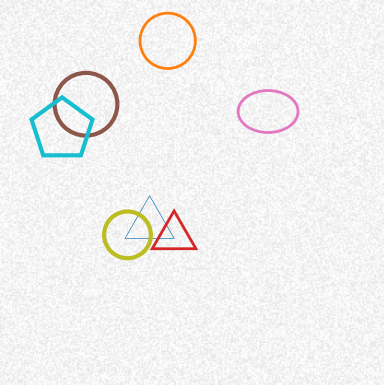[{"shape": "triangle", "thickness": 0.5, "radius": 0.37, "center": [0.389, 0.417]}, {"shape": "circle", "thickness": 2, "radius": 0.36, "center": [0.436, 0.894]}, {"shape": "triangle", "thickness": 2, "radius": 0.33, "center": [0.452, 0.387]}, {"shape": "circle", "thickness": 3, "radius": 0.41, "center": [0.223, 0.729]}, {"shape": "oval", "thickness": 2, "radius": 0.39, "center": [0.696, 0.71]}, {"shape": "circle", "thickness": 3, "radius": 0.3, "center": [0.331, 0.39]}, {"shape": "pentagon", "thickness": 3, "radius": 0.42, "center": [0.161, 0.664]}]